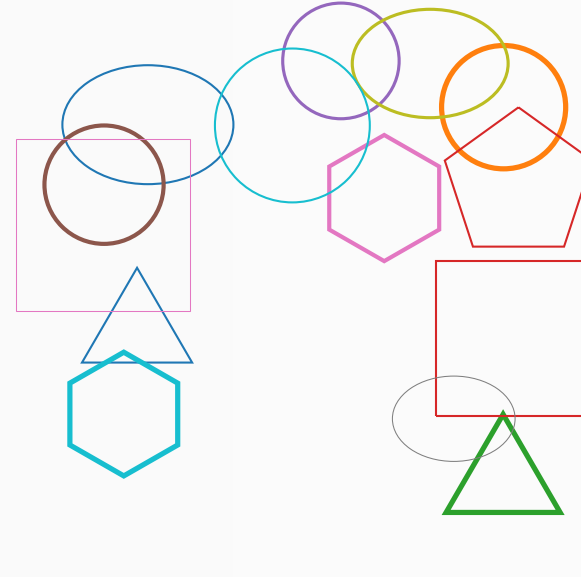[{"shape": "triangle", "thickness": 1, "radius": 0.55, "center": [0.236, 0.426]}, {"shape": "oval", "thickness": 1, "radius": 0.74, "center": [0.254, 0.783]}, {"shape": "circle", "thickness": 2.5, "radius": 0.53, "center": [0.866, 0.814]}, {"shape": "triangle", "thickness": 2.5, "radius": 0.57, "center": [0.866, 0.168]}, {"shape": "pentagon", "thickness": 1, "radius": 0.67, "center": [0.892, 0.68]}, {"shape": "square", "thickness": 1, "radius": 0.67, "center": [0.884, 0.413]}, {"shape": "circle", "thickness": 1.5, "radius": 0.5, "center": [0.587, 0.894]}, {"shape": "circle", "thickness": 2, "radius": 0.51, "center": [0.179, 0.679]}, {"shape": "square", "thickness": 0.5, "radius": 0.75, "center": [0.177, 0.609]}, {"shape": "hexagon", "thickness": 2, "radius": 0.55, "center": [0.661, 0.656]}, {"shape": "oval", "thickness": 0.5, "radius": 0.53, "center": [0.781, 0.274]}, {"shape": "oval", "thickness": 1.5, "radius": 0.67, "center": [0.74, 0.889]}, {"shape": "circle", "thickness": 1, "radius": 0.67, "center": [0.503, 0.782]}, {"shape": "hexagon", "thickness": 2.5, "radius": 0.54, "center": [0.213, 0.282]}]